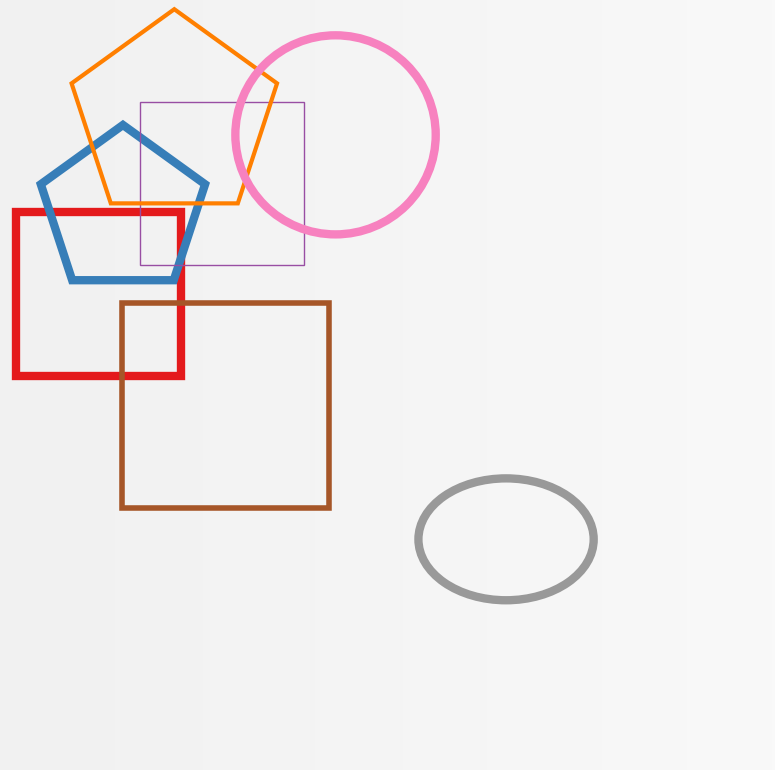[{"shape": "square", "thickness": 3, "radius": 0.53, "center": [0.127, 0.618]}, {"shape": "pentagon", "thickness": 3, "radius": 0.56, "center": [0.159, 0.726]}, {"shape": "square", "thickness": 0.5, "radius": 0.53, "center": [0.286, 0.762]}, {"shape": "pentagon", "thickness": 1.5, "radius": 0.7, "center": [0.225, 0.849]}, {"shape": "square", "thickness": 2, "radius": 0.67, "center": [0.291, 0.474]}, {"shape": "circle", "thickness": 3, "radius": 0.65, "center": [0.433, 0.825]}, {"shape": "oval", "thickness": 3, "radius": 0.57, "center": [0.653, 0.3]}]